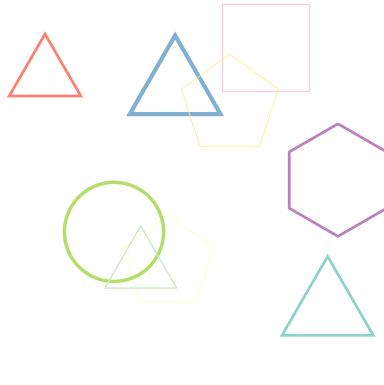[{"shape": "triangle", "thickness": 2, "radius": 0.68, "center": [0.851, 0.197]}, {"shape": "pentagon", "thickness": 0.5, "radius": 0.62, "center": [0.438, 0.318]}, {"shape": "triangle", "thickness": 2, "radius": 0.54, "center": [0.117, 0.804]}, {"shape": "triangle", "thickness": 3, "radius": 0.68, "center": [0.455, 0.772]}, {"shape": "circle", "thickness": 2.5, "radius": 0.64, "center": [0.296, 0.398]}, {"shape": "square", "thickness": 1, "radius": 0.56, "center": [0.69, 0.877]}, {"shape": "hexagon", "thickness": 2, "radius": 0.73, "center": [0.878, 0.532]}, {"shape": "triangle", "thickness": 1, "radius": 0.54, "center": [0.366, 0.306]}, {"shape": "pentagon", "thickness": 0.5, "radius": 0.66, "center": [0.597, 0.727]}]